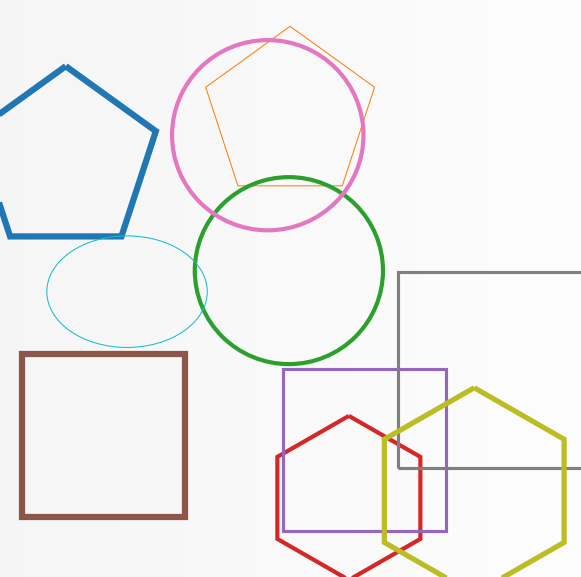[{"shape": "pentagon", "thickness": 3, "radius": 0.81, "center": [0.113, 0.722]}, {"shape": "pentagon", "thickness": 0.5, "radius": 0.76, "center": [0.499, 0.801]}, {"shape": "circle", "thickness": 2, "radius": 0.81, "center": [0.497, 0.531]}, {"shape": "hexagon", "thickness": 2, "radius": 0.71, "center": [0.6, 0.137]}, {"shape": "square", "thickness": 1.5, "radius": 0.7, "center": [0.627, 0.22]}, {"shape": "square", "thickness": 3, "radius": 0.7, "center": [0.178, 0.245]}, {"shape": "circle", "thickness": 2, "radius": 0.82, "center": [0.461, 0.765]}, {"shape": "square", "thickness": 1.5, "radius": 0.85, "center": [0.854, 0.359]}, {"shape": "hexagon", "thickness": 2.5, "radius": 0.89, "center": [0.816, 0.149]}, {"shape": "oval", "thickness": 0.5, "radius": 0.69, "center": [0.219, 0.494]}]